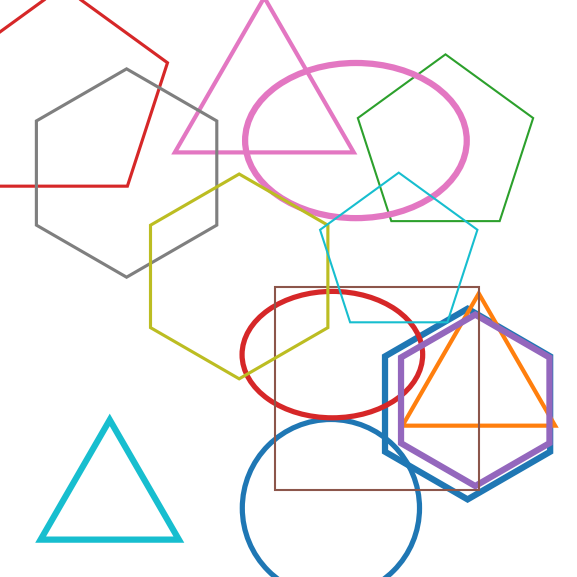[{"shape": "circle", "thickness": 2.5, "radius": 0.77, "center": [0.573, 0.119]}, {"shape": "hexagon", "thickness": 3, "radius": 0.83, "center": [0.81, 0.299]}, {"shape": "triangle", "thickness": 2, "radius": 0.76, "center": [0.829, 0.338]}, {"shape": "pentagon", "thickness": 1, "radius": 0.8, "center": [0.771, 0.745]}, {"shape": "oval", "thickness": 2.5, "radius": 0.78, "center": [0.576, 0.385]}, {"shape": "pentagon", "thickness": 1.5, "radius": 0.96, "center": [0.108, 0.831]}, {"shape": "hexagon", "thickness": 3, "radius": 0.74, "center": [0.823, 0.306]}, {"shape": "square", "thickness": 1, "radius": 0.88, "center": [0.653, 0.326]}, {"shape": "oval", "thickness": 3, "radius": 0.96, "center": [0.616, 0.756]}, {"shape": "triangle", "thickness": 2, "radius": 0.89, "center": [0.458, 0.825]}, {"shape": "hexagon", "thickness": 1.5, "radius": 0.9, "center": [0.219, 0.7]}, {"shape": "hexagon", "thickness": 1.5, "radius": 0.89, "center": [0.414, 0.52]}, {"shape": "triangle", "thickness": 3, "radius": 0.69, "center": [0.19, 0.134]}, {"shape": "pentagon", "thickness": 1, "radius": 0.72, "center": [0.69, 0.557]}]